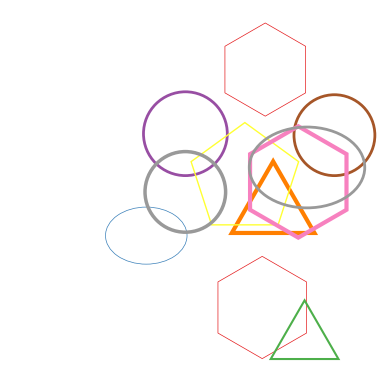[{"shape": "hexagon", "thickness": 0.5, "radius": 0.6, "center": [0.689, 0.819]}, {"shape": "hexagon", "thickness": 0.5, "radius": 0.66, "center": [0.681, 0.201]}, {"shape": "oval", "thickness": 0.5, "radius": 0.53, "center": [0.38, 0.388]}, {"shape": "triangle", "thickness": 1.5, "radius": 0.51, "center": [0.791, 0.118]}, {"shape": "circle", "thickness": 2, "radius": 0.54, "center": [0.482, 0.653]}, {"shape": "triangle", "thickness": 3, "radius": 0.62, "center": [0.709, 0.457]}, {"shape": "pentagon", "thickness": 1, "radius": 0.73, "center": [0.636, 0.535]}, {"shape": "circle", "thickness": 2, "radius": 0.53, "center": [0.869, 0.649]}, {"shape": "hexagon", "thickness": 3, "radius": 0.72, "center": [0.775, 0.527]}, {"shape": "oval", "thickness": 2, "radius": 0.75, "center": [0.797, 0.565]}, {"shape": "circle", "thickness": 2.5, "radius": 0.52, "center": [0.481, 0.502]}]